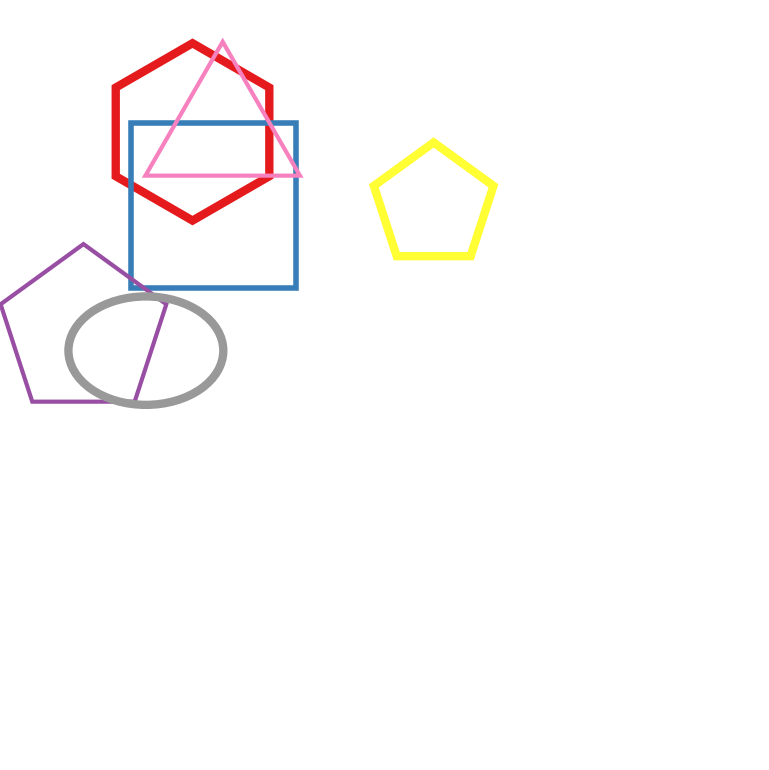[{"shape": "hexagon", "thickness": 3, "radius": 0.58, "center": [0.25, 0.829]}, {"shape": "square", "thickness": 2, "radius": 0.54, "center": [0.278, 0.733]}, {"shape": "pentagon", "thickness": 1.5, "radius": 0.57, "center": [0.108, 0.57]}, {"shape": "pentagon", "thickness": 3, "radius": 0.41, "center": [0.563, 0.733]}, {"shape": "triangle", "thickness": 1.5, "radius": 0.58, "center": [0.289, 0.83]}, {"shape": "oval", "thickness": 3, "radius": 0.5, "center": [0.189, 0.545]}]